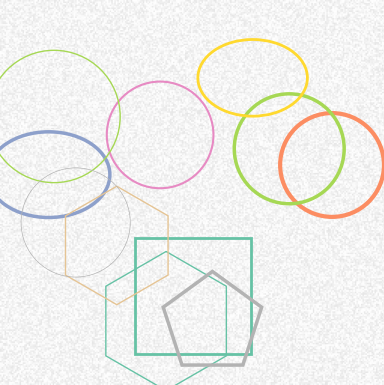[{"shape": "hexagon", "thickness": 1, "radius": 0.9, "center": [0.431, 0.166]}, {"shape": "square", "thickness": 2, "radius": 0.75, "center": [0.502, 0.231]}, {"shape": "circle", "thickness": 3, "radius": 0.67, "center": [0.862, 0.571]}, {"shape": "oval", "thickness": 2.5, "radius": 0.79, "center": [0.126, 0.546]}, {"shape": "circle", "thickness": 1.5, "radius": 0.69, "center": [0.416, 0.65]}, {"shape": "circle", "thickness": 1, "radius": 0.86, "center": [0.14, 0.697]}, {"shape": "circle", "thickness": 2.5, "radius": 0.71, "center": [0.751, 0.614]}, {"shape": "oval", "thickness": 2, "radius": 0.71, "center": [0.656, 0.798]}, {"shape": "hexagon", "thickness": 1, "radius": 0.77, "center": [0.303, 0.362]}, {"shape": "circle", "thickness": 0.5, "radius": 0.71, "center": [0.197, 0.422]}, {"shape": "pentagon", "thickness": 2.5, "radius": 0.67, "center": [0.552, 0.16]}]